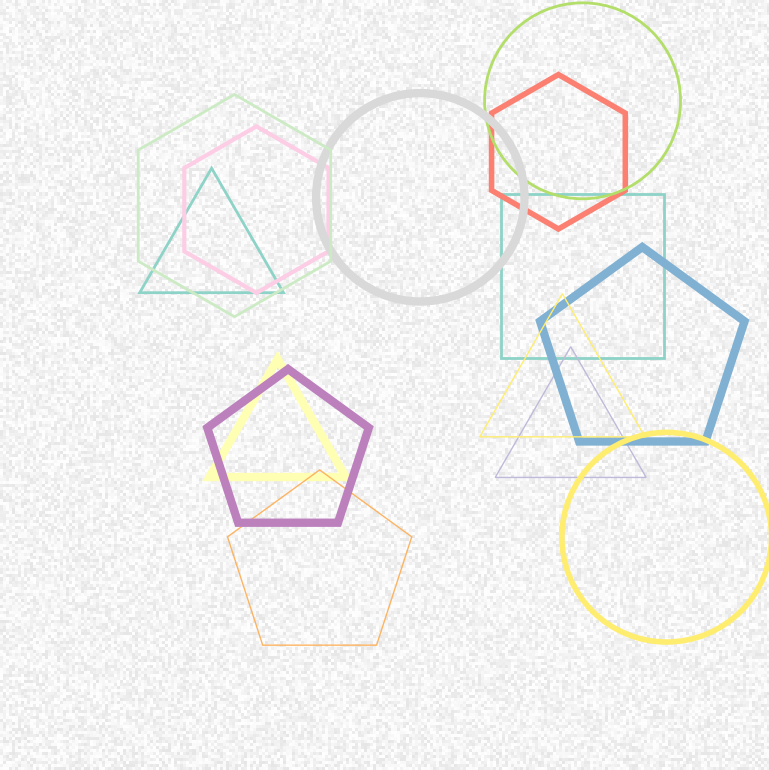[{"shape": "triangle", "thickness": 1, "radius": 0.54, "center": [0.275, 0.674]}, {"shape": "square", "thickness": 1, "radius": 0.53, "center": [0.757, 0.642]}, {"shape": "triangle", "thickness": 3, "radius": 0.51, "center": [0.361, 0.432]}, {"shape": "triangle", "thickness": 0.5, "radius": 0.57, "center": [0.741, 0.437]}, {"shape": "hexagon", "thickness": 2, "radius": 0.5, "center": [0.725, 0.803]}, {"shape": "pentagon", "thickness": 3, "radius": 0.7, "center": [0.834, 0.54]}, {"shape": "pentagon", "thickness": 0.5, "radius": 0.63, "center": [0.415, 0.264]}, {"shape": "circle", "thickness": 1, "radius": 0.64, "center": [0.757, 0.869]}, {"shape": "hexagon", "thickness": 1.5, "radius": 0.54, "center": [0.333, 0.728]}, {"shape": "circle", "thickness": 3, "radius": 0.68, "center": [0.546, 0.744]}, {"shape": "pentagon", "thickness": 3, "radius": 0.55, "center": [0.374, 0.41]}, {"shape": "hexagon", "thickness": 1, "radius": 0.72, "center": [0.305, 0.733]}, {"shape": "triangle", "thickness": 0.5, "radius": 0.62, "center": [0.73, 0.495]}, {"shape": "circle", "thickness": 2, "radius": 0.68, "center": [0.866, 0.302]}]